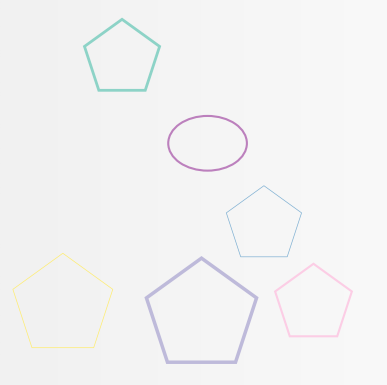[{"shape": "pentagon", "thickness": 2, "radius": 0.51, "center": [0.315, 0.848]}, {"shape": "pentagon", "thickness": 2.5, "radius": 0.75, "center": [0.52, 0.18]}, {"shape": "pentagon", "thickness": 0.5, "radius": 0.51, "center": [0.681, 0.416]}, {"shape": "pentagon", "thickness": 1.5, "radius": 0.52, "center": [0.809, 0.211]}, {"shape": "oval", "thickness": 1.5, "radius": 0.51, "center": [0.536, 0.628]}, {"shape": "pentagon", "thickness": 0.5, "radius": 0.68, "center": [0.162, 0.207]}]